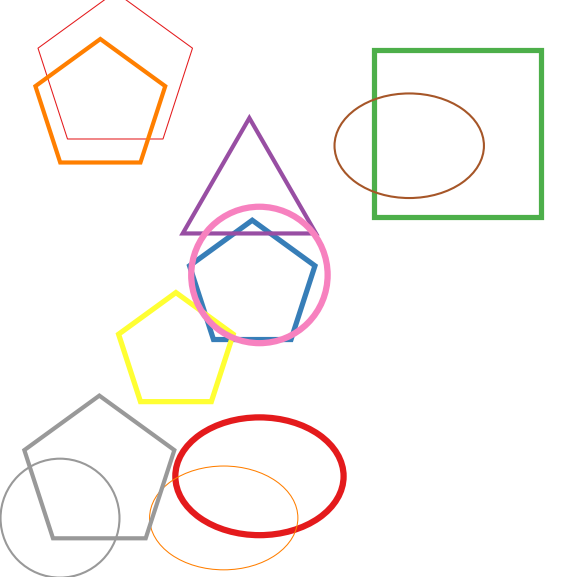[{"shape": "oval", "thickness": 3, "radius": 0.73, "center": [0.449, 0.174]}, {"shape": "pentagon", "thickness": 0.5, "radius": 0.7, "center": [0.2, 0.872]}, {"shape": "pentagon", "thickness": 2.5, "radius": 0.57, "center": [0.437, 0.504]}, {"shape": "square", "thickness": 2.5, "radius": 0.72, "center": [0.792, 0.768]}, {"shape": "triangle", "thickness": 2, "radius": 0.67, "center": [0.432, 0.661]}, {"shape": "oval", "thickness": 0.5, "radius": 0.64, "center": [0.387, 0.102]}, {"shape": "pentagon", "thickness": 2, "radius": 0.59, "center": [0.174, 0.813]}, {"shape": "pentagon", "thickness": 2.5, "radius": 0.52, "center": [0.305, 0.388]}, {"shape": "oval", "thickness": 1, "radius": 0.65, "center": [0.709, 0.747]}, {"shape": "circle", "thickness": 3, "radius": 0.59, "center": [0.449, 0.523]}, {"shape": "pentagon", "thickness": 2, "radius": 0.68, "center": [0.172, 0.178]}, {"shape": "circle", "thickness": 1, "radius": 0.51, "center": [0.104, 0.102]}]